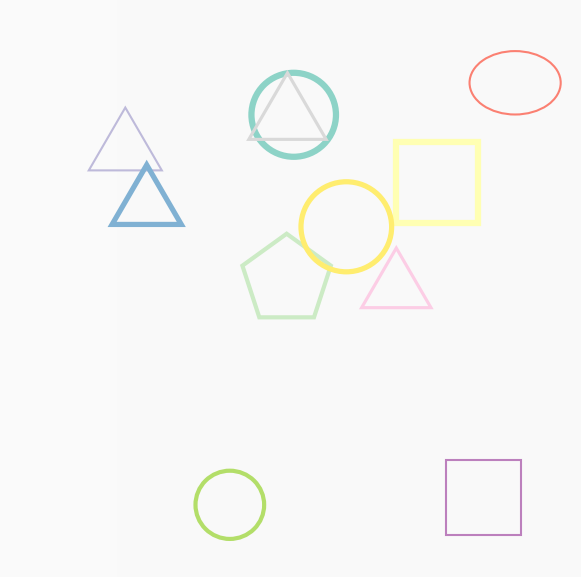[{"shape": "circle", "thickness": 3, "radius": 0.36, "center": [0.505, 0.8]}, {"shape": "square", "thickness": 3, "radius": 0.35, "center": [0.752, 0.684]}, {"shape": "triangle", "thickness": 1, "radius": 0.36, "center": [0.216, 0.74]}, {"shape": "oval", "thickness": 1, "radius": 0.39, "center": [0.886, 0.856]}, {"shape": "triangle", "thickness": 2.5, "radius": 0.34, "center": [0.252, 0.645]}, {"shape": "circle", "thickness": 2, "radius": 0.3, "center": [0.395, 0.125]}, {"shape": "triangle", "thickness": 1.5, "radius": 0.34, "center": [0.682, 0.501]}, {"shape": "triangle", "thickness": 1.5, "radius": 0.38, "center": [0.495, 0.796]}, {"shape": "square", "thickness": 1, "radius": 0.32, "center": [0.833, 0.138]}, {"shape": "pentagon", "thickness": 2, "radius": 0.4, "center": [0.493, 0.514]}, {"shape": "circle", "thickness": 2.5, "radius": 0.39, "center": [0.596, 0.606]}]